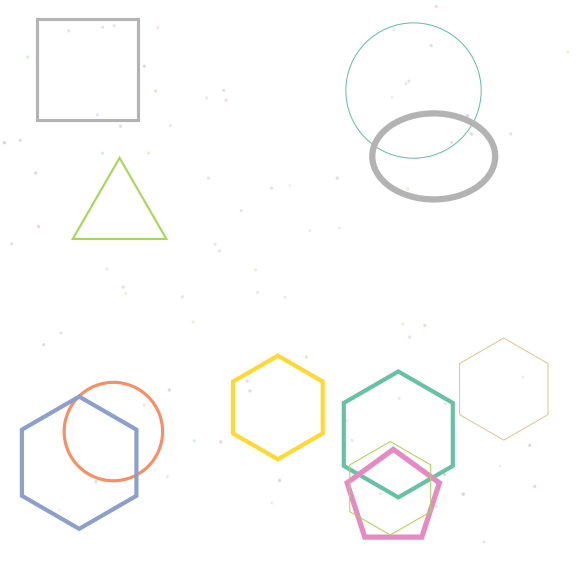[{"shape": "circle", "thickness": 0.5, "radius": 0.59, "center": [0.716, 0.842]}, {"shape": "hexagon", "thickness": 2, "radius": 0.55, "center": [0.69, 0.247]}, {"shape": "circle", "thickness": 1.5, "radius": 0.43, "center": [0.196, 0.252]}, {"shape": "hexagon", "thickness": 2, "radius": 0.57, "center": [0.137, 0.198]}, {"shape": "pentagon", "thickness": 2.5, "radius": 0.42, "center": [0.681, 0.137]}, {"shape": "triangle", "thickness": 1, "radius": 0.47, "center": [0.207, 0.632]}, {"shape": "hexagon", "thickness": 0.5, "radius": 0.4, "center": [0.676, 0.154]}, {"shape": "hexagon", "thickness": 2, "radius": 0.45, "center": [0.481, 0.294]}, {"shape": "hexagon", "thickness": 0.5, "radius": 0.44, "center": [0.872, 0.325]}, {"shape": "oval", "thickness": 3, "radius": 0.53, "center": [0.751, 0.728]}, {"shape": "square", "thickness": 1.5, "radius": 0.43, "center": [0.151, 0.879]}]